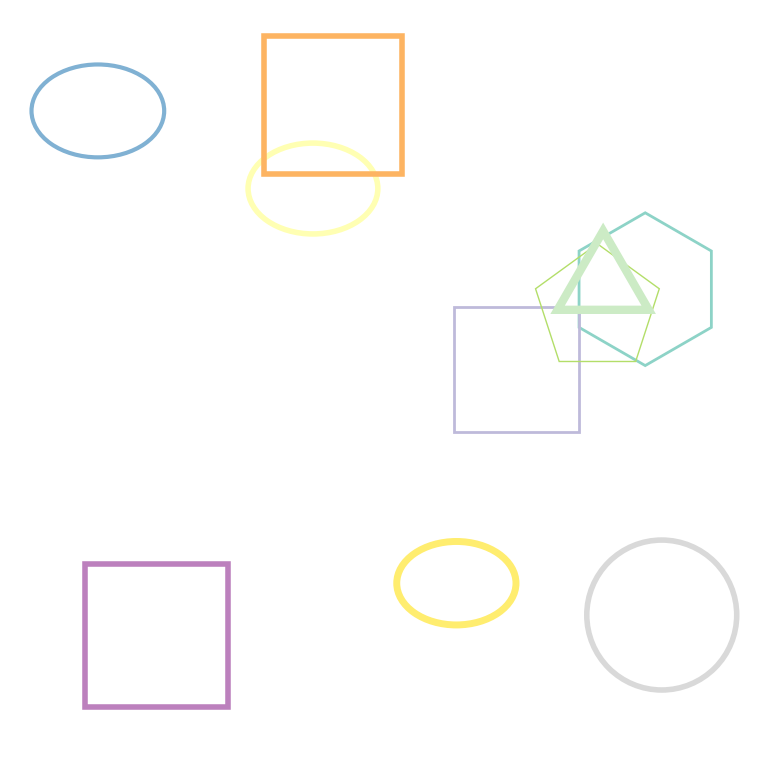[{"shape": "hexagon", "thickness": 1, "radius": 0.5, "center": [0.838, 0.624]}, {"shape": "oval", "thickness": 2, "radius": 0.42, "center": [0.406, 0.755]}, {"shape": "square", "thickness": 1, "radius": 0.41, "center": [0.671, 0.52]}, {"shape": "oval", "thickness": 1.5, "radius": 0.43, "center": [0.127, 0.856]}, {"shape": "square", "thickness": 2, "radius": 0.45, "center": [0.432, 0.864]}, {"shape": "pentagon", "thickness": 0.5, "radius": 0.42, "center": [0.776, 0.599]}, {"shape": "circle", "thickness": 2, "radius": 0.49, "center": [0.859, 0.201]}, {"shape": "square", "thickness": 2, "radius": 0.46, "center": [0.203, 0.175]}, {"shape": "triangle", "thickness": 3, "radius": 0.34, "center": [0.783, 0.632]}, {"shape": "oval", "thickness": 2.5, "radius": 0.39, "center": [0.593, 0.243]}]